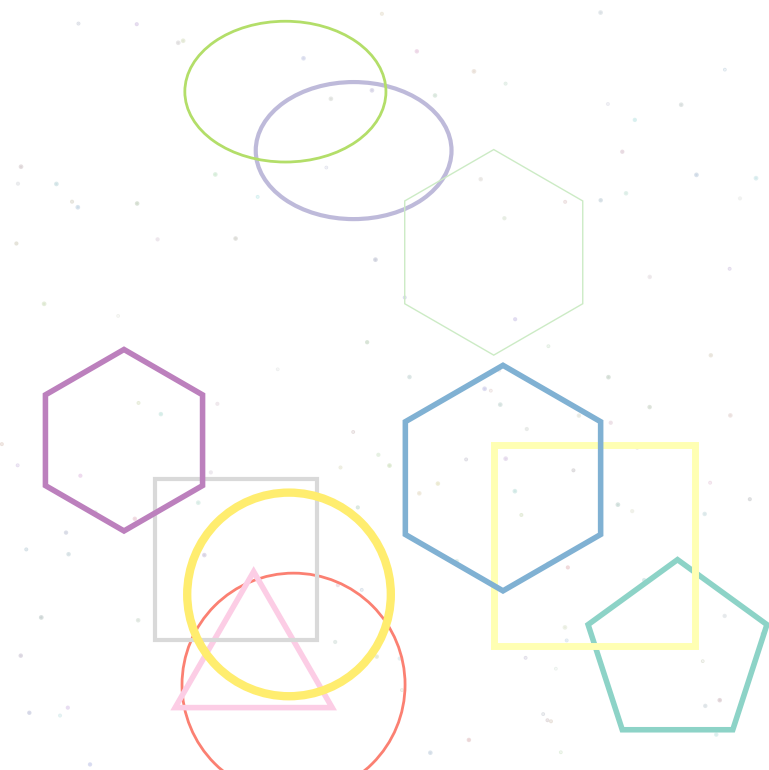[{"shape": "pentagon", "thickness": 2, "radius": 0.61, "center": [0.88, 0.151]}, {"shape": "square", "thickness": 2.5, "radius": 0.65, "center": [0.772, 0.292]}, {"shape": "oval", "thickness": 1.5, "radius": 0.64, "center": [0.459, 0.804]}, {"shape": "circle", "thickness": 1, "radius": 0.72, "center": [0.381, 0.111]}, {"shape": "hexagon", "thickness": 2, "radius": 0.73, "center": [0.653, 0.379]}, {"shape": "oval", "thickness": 1, "radius": 0.65, "center": [0.371, 0.881]}, {"shape": "triangle", "thickness": 2, "radius": 0.59, "center": [0.329, 0.14]}, {"shape": "square", "thickness": 1.5, "radius": 0.52, "center": [0.307, 0.274]}, {"shape": "hexagon", "thickness": 2, "radius": 0.59, "center": [0.161, 0.428]}, {"shape": "hexagon", "thickness": 0.5, "radius": 0.67, "center": [0.641, 0.672]}, {"shape": "circle", "thickness": 3, "radius": 0.66, "center": [0.375, 0.228]}]